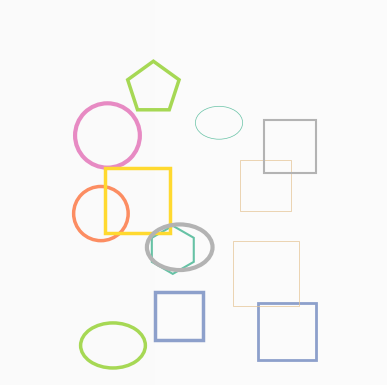[{"shape": "hexagon", "thickness": 1.5, "radius": 0.31, "center": [0.446, 0.351]}, {"shape": "oval", "thickness": 0.5, "radius": 0.31, "center": [0.565, 0.681]}, {"shape": "circle", "thickness": 2.5, "radius": 0.35, "center": [0.26, 0.445]}, {"shape": "square", "thickness": 2.5, "radius": 0.31, "center": [0.462, 0.18]}, {"shape": "square", "thickness": 2, "radius": 0.37, "center": [0.739, 0.139]}, {"shape": "circle", "thickness": 3, "radius": 0.42, "center": [0.277, 0.648]}, {"shape": "pentagon", "thickness": 2.5, "radius": 0.35, "center": [0.396, 0.771]}, {"shape": "oval", "thickness": 2.5, "radius": 0.42, "center": [0.292, 0.103]}, {"shape": "square", "thickness": 2.5, "radius": 0.42, "center": [0.354, 0.48]}, {"shape": "square", "thickness": 0.5, "radius": 0.33, "center": [0.685, 0.517]}, {"shape": "square", "thickness": 0.5, "radius": 0.42, "center": [0.687, 0.289]}, {"shape": "square", "thickness": 1.5, "radius": 0.34, "center": [0.748, 0.62]}, {"shape": "oval", "thickness": 3, "radius": 0.42, "center": [0.464, 0.358]}]